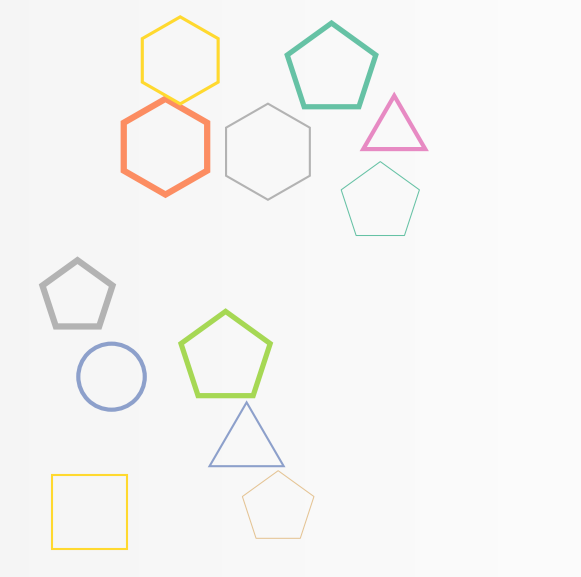[{"shape": "pentagon", "thickness": 0.5, "radius": 0.35, "center": [0.654, 0.649]}, {"shape": "pentagon", "thickness": 2.5, "radius": 0.4, "center": [0.57, 0.879]}, {"shape": "hexagon", "thickness": 3, "radius": 0.41, "center": [0.285, 0.745]}, {"shape": "circle", "thickness": 2, "radius": 0.29, "center": [0.192, 0.347]}, {"shape": "triangle", "thickness": 1, "radius": 0.37, "center": [0.424, 0.229]}, {"shape": "triangle", "thickness": 2, "radius": 0.31, "center": [0.678, 0.772]}, {"shape": "pentagon", "thickness": 2.5, "radius": 0.4, "center": [0.388, 0.379]}, {"shape": "hexagon", "thickness": 1.5, "radius": 0.38, "center": [0.31, 0.895]}, {"shape": "square", "thickness": 1, "radius": 0.32, "center": [0.154, 0.113]}, {"shape": "pentagon", "thickness": 0.5, "radius": 0.32, "center": [0.479, 0.119]}, {"shape": "pentagon", "thickness": 3, "radius": 0.32, "center": [0.133, 0.485]}, {"shape": "hexagon", "thickness": 1, "radius": 0.42, "center": [0.461, 0.736]}]